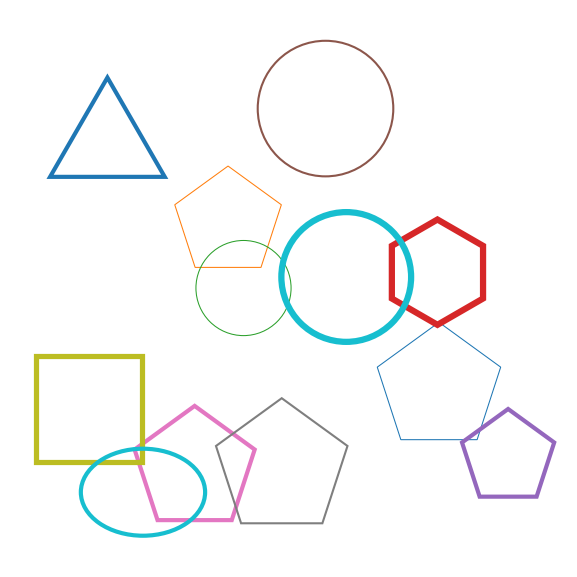[{"shape": "triangle", "thickness": 2, "radius": 0.57, "center": [0.186, 0.75]}, {"shape": "pentagon", "thickness": 0.5, "radius": 0.56, "center": [0.76, 0.329]}, {"shape": "pentagon", "thickness": 0.5, "radius": 0.49, "center": [0.395, 0.615]}, {"shape": "circle", "thickness": 0.5, "radius": 0.41, "center": [0.422, 0.5]}, {"shape": "hexagon", "thickness": 3, "radius": 0.46, "center": [0.757, 0.528]}, {"shape": "pentagon", "thickness": 2, "radius": 0.42, "center": [0.88, 0.207]}, {"shape": "circle", "thickness": 1, "radius": 0.59, "center": [0.564, 0.811]}, {"shape": "pentagon", "thickness": 2, "radius": 0.55, "center": [0.337, 0.187]}, {"shape": "pentagon", "thickness": 1, "radius": 0.6, "center": [0.488, 0.19]}, {"shape": "square", "thickness": 2.5, "radius": 0.46, "center": [0.154, 0.291]}, {"shape": "circle", "thickness": 3, "radius": 0.56, "center": [0.6, 0.52]}, {"shape": "oval", "thickness": 2, "radius": 0.54, "center": [0.248, 0.147]}]